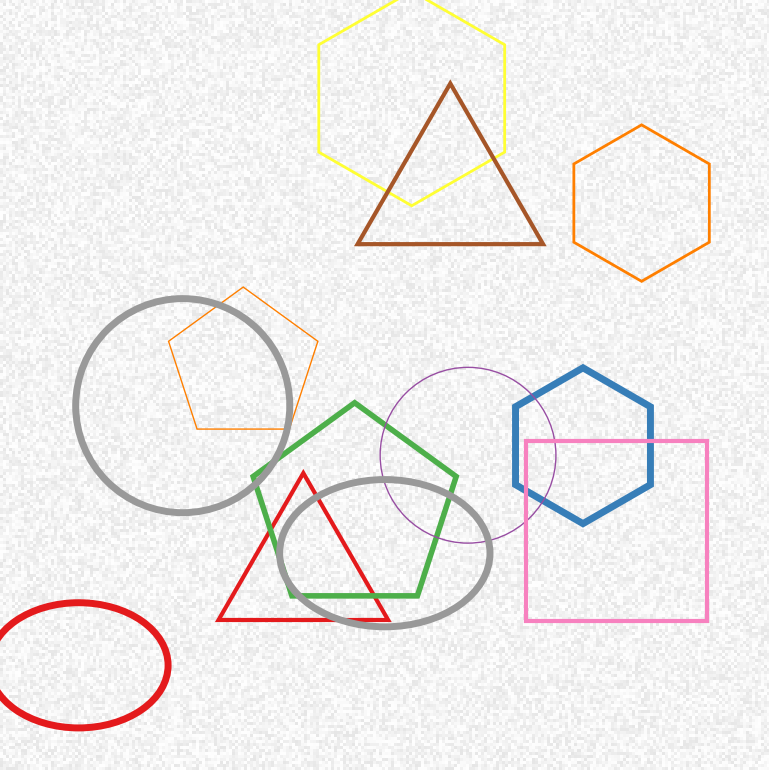[{"shape": "triangle", "thickness": 1.5, "radius": 0.64, "center": [0.394, 0.258]}, {"shape": "oval", "thickness": 2.5, "radius": 0.58, "center": [0.102, 0.136]}, {"shape": "hexagon", "thickness": 2.5, "radius": 0.51, "center": [0.757, 0.421]}, {"shape": "pentagon", "thickness": 2, "radius": 0.69, "center": [0.461, 0.338]}, {"shape": "circle", "thickness": 0.5, "radius": 0.57, "center": [0.608, 0.409]}, {"shape": "hexagon", "thickness": 1, "radius": 0.51, "center": [0.833, 0.736]}, {"shape": "pentagon", "thickness": 0.5, "radius": 0.51, "center": [0.316, 0.525]}, {"shape": "hexagon", "thickness": 1, "radius": 0.7, "center": [0.535, 0.872]}, {"shape": "triangle", "thickness": 1.5, "radius": 0.7, "center": [0.585, 0.752]}, {"shape": "square", "thickness": 1.5, "radius": 0.59, "center": [0.801, 0.31]}, {"shape": "oval", "thickness": 2.5, "radius": 0.68, "center": [0.5, 0.282]}, {"shape": "circle", "thickness": 2.5, "radius": 0.7, "center": [0.237, 0.473]}]